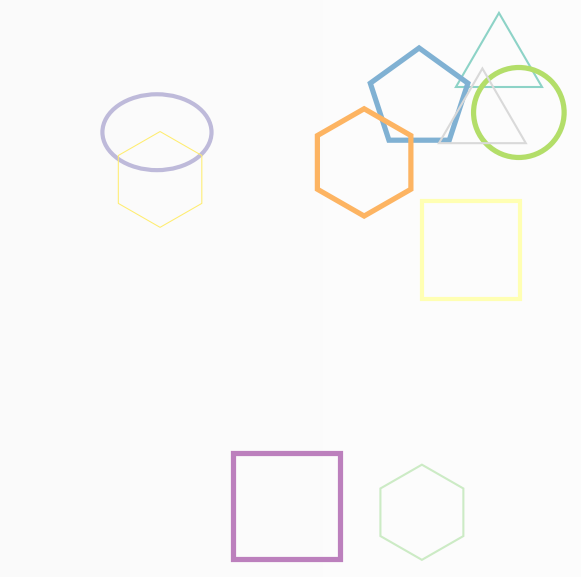[{"shape": "triangle", "thickness": 1, "radius": 0.43, "center": [0.858, 0.891]}, {"shape": "square", "thickness": 2, "radius": 0.42, "center": [0.811, 0.567]}, {"shape": "oval", "thickness": 2, "radius": 0.47, "center": [0.27, 0.77]}, {"shape": "pentagon", "thickness": 2.5, "radius": 0.44, "center": [0.721, 0.828]}, {"shape": "hexagon", "thickness": 2.5, "radius": 0.46, "center": [0.626, 0.718]}, {"shape": "circle", "thickness": 2.5, "radius": 0.39, "center": [0.893, 0.804]}, {"shape": "triangle", "thickness": 1, "radius": 0.43, "center": [0.83, 0.794]}, {"shape": "square", "thickness": 2.5, "radius": 0.46, "center": [0.492, 0.123]}, {"shape": "hexagon", "thickness": 1, "radius": 0.41, "center": [0.726, 0.112]}, {"shape": "hexagon", "thickness": 0.5, "radius": 0.41, "center": [0.275, 0.688]}]